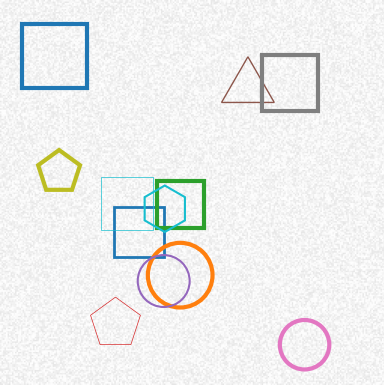[{"shape": "square", "thickness": 3, "radius": 0.42, "center": [0.141, 0.854]}, {"shape": "square", "thickness": 2, "radius": 0.33, "center": [0.362, 0.398]}, {"shape": "circle", "thickness": 3, "radius": 0.42, "center": [0.468, 0.285]}, {"shape": "square", "thickness": 3, "radius": 0.3, "center": [0.468, 0.468]}, {"shape": "pentagon", "thickness": 0.5, "radius": 0.34, "center": [0.3, 0.16]}, {"shape": "circle", "thickness": 1.5, "radius": 0.34, "center": [0.425, 0.27]}, {"shape": "triangle", "thickness": 1, "radius": 0.4, "center": [0.644, 0.773]}, {"shape": "circle", "thickness": 3, "radius": 0.32, "center": [0.791, 0.105]}, {"shape": "square", "thickness": 3, "radius": 0.36, "center": [0.754, 0.785]}, {"shape": "pentagon", "thickness": 3, "radius": 0.29, "center": [0.153, 0.553]}, {"shape": "hexagon", "thickness": 1.5, "radius": 0.3, "center": [0.428, 0.458]}, {"shape": "square", "thickness": 0.5, "radius": 0.34, "center": [0.33, 0.471]}]